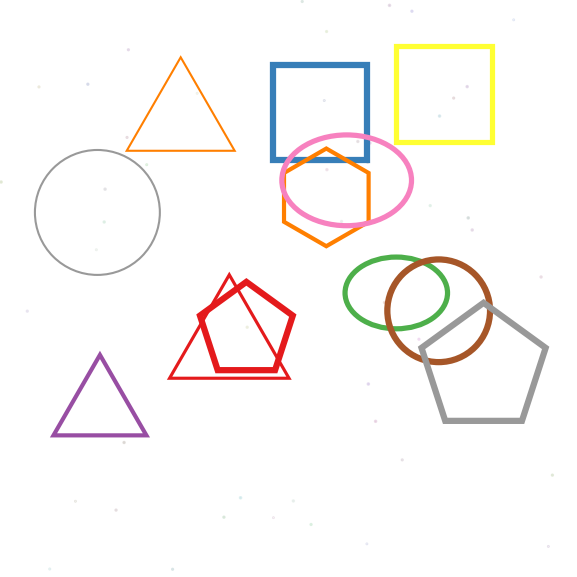[{"shape": "triangle", "thickness": 1.5, "radius": 0.6, "center": [0.397, 0.404]}, {"shape": "pentagon", "thickness": 3, "radius": 0.42, "center": [0.427, 0.427]}, {"shape": "square", "thickness": 3, "radius": 0.41, "center": [0.554, 0.805]}, {"shape": "oval", "thickness": 2.5, "radius": 0.44, "center": [0.686, 0.492]}, {"shape": "triangle", "thickness": 2, "radius": 0.46, "center": [0.173, 0.292]}, {"shape": "hexagon", "thickness": 2, "radius": 0.42, "center": [0.565, 0.657]}, {"shape": "triangle", "thickness": 1, "radius": 0.54, "center": [0.313, 0.792]}, {"shape": "square", "thickness": 2.5, "radius": 0.42, "center": [0.769, 0.836]}, {"shape": "circle", "thickness": 3, "radius": 0.44, "center": [0.76, 0.461]}, {"shape": "oval", "thickness": 2.5, "radius": 0.56, "center": [0.6, 0.687]}, {"shape": "circle", "thickness": 1, "radius": 0.54, "center": [0.169, 0.631]}, {"shape": "pentagon", "thickness": 3, "radius": 0.57, "center": [0.837, 0.362]}]